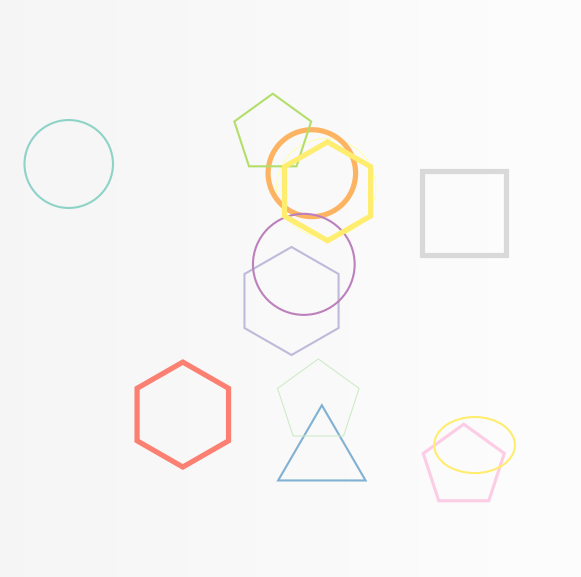[{"shape": "circle", "thickness": 1, "radius": 0.38, "center": [0.118, 0.715]}, {"shape": "circle", "thickness": 0.5, "radius": 0.43, "center": [0.561, 0.674]}, {"shape": "hexagon", "thickness": 1, "radius": 0.47, "center": [0.502, 0.478]}, {"shape": "hexagon", "thickness": 2.5, "radius": 0.45, "center": [0.315, 0.281]}, {"shape": "triangle", "thickness": 1, "radius": 0.43, "center": [0.554, 0.211]}, {"shape": "circle", "thickness": 2.5, "radius": 0.38, "center": [0.537, 0.699]}, {"shape": "pentagon", "thickness": 1, "radius": 0.35, "center": [0.469, 0.767]}, {"shape": "pentagon", "thickness": 1.5, "radius": 0.37, "center": [0.798, 0.191]}, {"shape": "square", "thickness": 2.5, "radius": 0.36, "center": [0.799, 0.631]}, {"shape": "circle", "thickness": 1, "radius": 0.44, "center": [0.523, 0.541]}, {"shape": "pentagon", "thickness": 0.5, "radius": 0.37, "center": [0.548, 0.304]}, {"shape": "hexagon", "thickness": 2.5, "radius": 0.43, "center": [0.564, 0.668]}, {"shape": "oval", "thickness": 1, "radius": 0.35, "center": [0.816, 0.228]}]